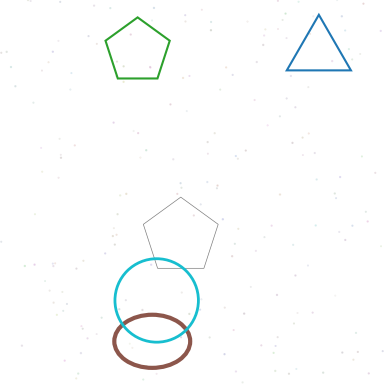[{"shape": "triangle", "thickness": 1.5, "radius": 0.48, "center": [0.828, 0.865]}, {"shape": "pentagon", "thickness": 1.5, "radius": 0.44, "center": [0.357, 0.867]}, {"shape": "oval", "thickness": 3, "radius": 0.49, "center": [0.395, 0.113]}, {"shape": "pentagon", "thickness": 0.5, "radius": 0.51, "center": [0.47, 0.386]}, {"shape": "circle", "thickness": 2, "radius": 0.54, "center": [0.407, 0.22]}]